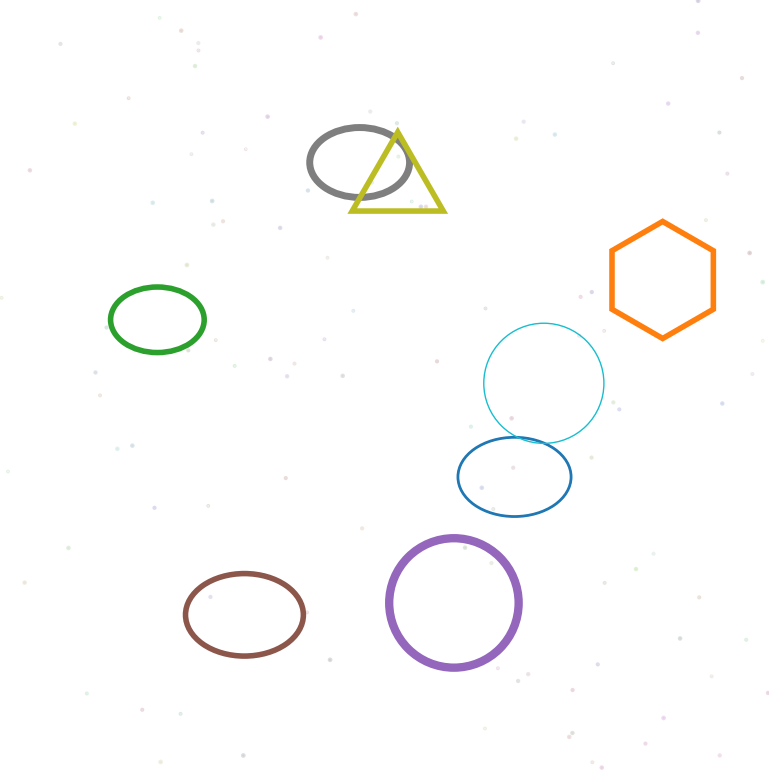[{"shape": "oval", "thickness": 1, "radius": 0.37, "center": [0.668, 0.381]}, {"shape": "hexagon", "thickness": 2, "radius": 0.38, "center": [0.861, 0.636]}, {"shape": "oval", "thickness": 2, "radius": 0.3, "center": [0.204, 0.585]}, {"shape": "circle", "thickness": 3, "radius": 0.42, "center": [0.59, 0.217]}, {"shape": "oval", "thickness": 2, "radius": 0.38, "center": [0.317, 0.202]}, {"shape": "oval", "thickness": 2.5, "radius": 0.32, "center": [0.467, 0.789]}, {"shape": "triangle", "thickness": 2, "radius": 0.34, "center": [0.517, 0.76]}, {"shape": "circle", "thickness": 0.5, "radius": 0.39, "center": [0.706, 0.502]}]